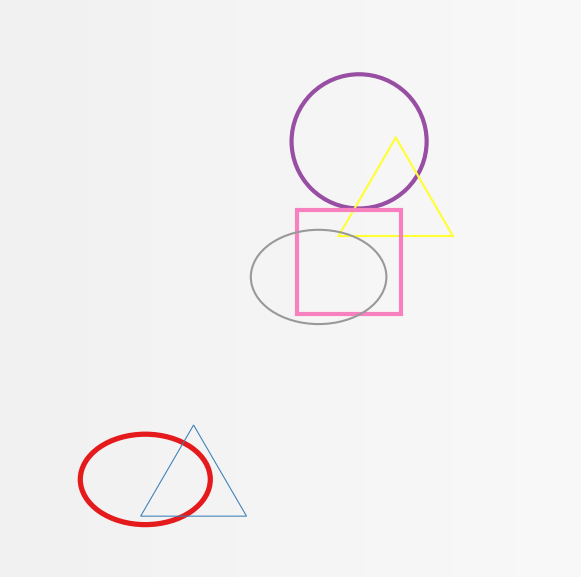[{"shape": "oval", "thickness": 2.5, "radius": 0.56, "center": [0.25, 0.169]}, {"shape": "triangle", "thickness": 0.5, "radius": 0.53, "center": [0.333, 0.158]}, {"shape": "circle", "thickness": 2, "radius": 0.58, "center": [0.618, 0.754]}, {"shape": "triangle", "thickness": 1, "radius": 0.57, "center": [0.681, 0.647]}, {"shape": "square", "thickness": 2, "radius": 0.45, "center": [0.6, 0.545]}, {"shape": "oval", "thickness": 1, "radius": 0.58, "center": [0.548, 0.52]}]